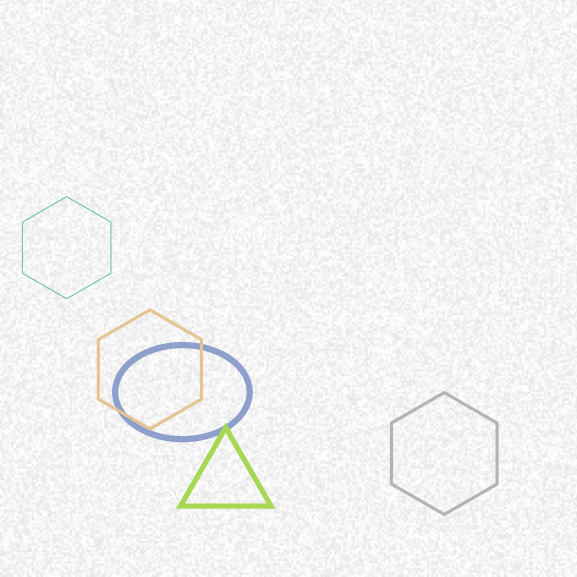[{"shape": "hexagon", "thickness": 0.5, "radius": 0.44, "center": [0.115, 0.57]}, {"shape": "oval", "thickness": 3, "radius": 0.58, "center": [0.316, 0.32]}, {"shape": "triangle", "thickness": 2.5, "radius": 0.45, "center": [0.391, 0.168]}, {"shape": "hexagon", "thickness": 1.5, "radius": 0.52, "center": [0.26, 0.36]}, {"shape": "hexagon", "thickness": 1.5, "radius": 0.53, "center": [0.769, 0.214]}]